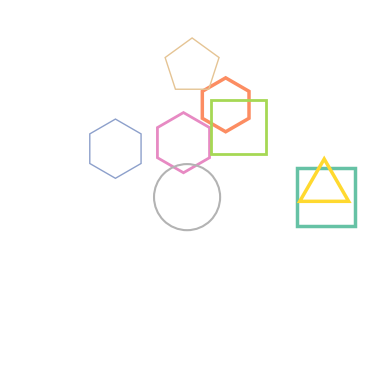[{"shape": "square", "thickness": 2.5, "radius": 0.37, "center": [0.846, 0.489]}, {"shape": "hexagon", "thickness": 2.5, "radius": 0.35, "center": [0.586, 0.728]}, {"shape": "hexagon", "thickness": 1, "radius": 0.38, "center": [0.3, 0.614]}, {"shape": "hexagon", "thickness": 2, "radius": 0.39, "center": [0.477, 0.629]}, {"shape": "square", "thickness": 2, "radius": 0.35, "center": [0.619, 0.669]}, {"shape": "triangle", "thickness": 2.5, "radius": 0.37, "center": [0.842, 0.514]}, {"shape": "pentagon", "thickness": 1, "radius": 0.37, "center": [0.499, 0.828]}, {"shape": "circle", "thickness": 1.5, "radius": 0.43, "center": [0.486, 0.488]}]